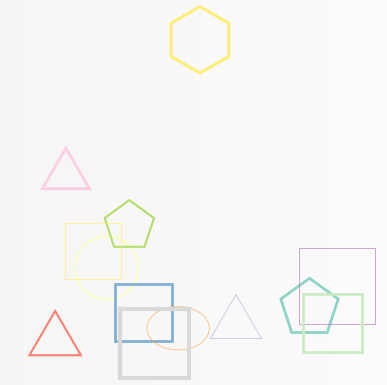[{"shape": "pentagon", "thickness": 2, "radius": 0.39, "center": [0.799, 0.199]}, {"shape": "circle", "thickness": 1, "radius": 0.41, "center": [0.274, 0.304]}, {"shape": "triangle", "thickness": 0.5, "radius": 0.38, "center": [0.609, 0.159]}, {"shape": "triangle", "thickness": 1.5, "radius": 0.38, "center": [0.142, 0.116]}, {"shape": "square", "thickness": 2, "radius": 0.36, "center": [0.371, 0.188]}, {"shape": "oval", "thickness": 0.5, "radius": 0.4, "center": [0.46, 0.147]}, {"shape": "pentagon", "thickness": 1.5, "radius": 0.33, "center": [0.334, 0.413]}, {"shape": "triangle", "thickness": 2, "radius": 0.35, "center": [0.17, 0.545]}, {"shape": "square", "thickness": 3, "radius": 0.45, "center": [0.399, 0.107]}, {"shape": "square", "thickness": 0.5, "radius": 0.49, "center": [0.869, 0.256]}, {"shape": "square", "thickness": 2, "radius": 0.38, "center": [0.858, 0.161]}, {"shape": "hexagon", "thickness": 2, "radius": 0.43, "center": [0.516, 0.897]}, {"shape": "square", "thickness": 0.5, "radius": 0.36, "center": [0.24, 0.349]}]